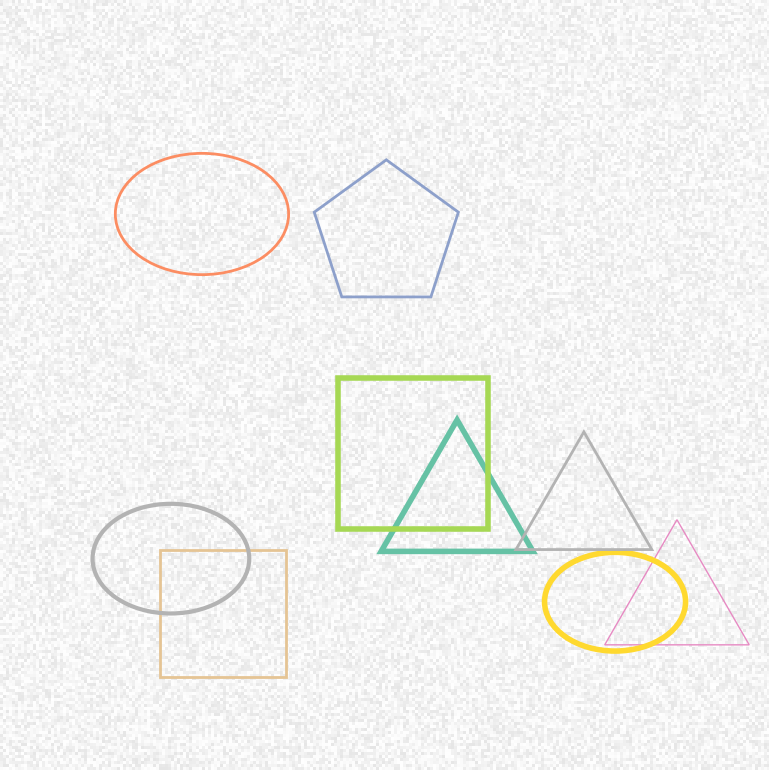[{"shape": "triangle", "thickness": 2, "radius": 0.57, "center": [0.594, 0.341]}, {"shape": "oval", "thickness": 1, "radius": 0.56, "center": [0.262, 0.722]}, {"shape": "pentagon", "thickness": 1, "radius": 0.49, "center": [0.502, 0.694]}, {"shape": "triangle", "thickness": 0.5, "radius": 0.54, "center": [0.879, 0.217]}, {"shape": "square", "thickness": 2, "radius": 0.49, "center": [0.537, 0.411]}, {"shape": "oval", "thickness": 2, "radius": 0.46, "center": [0.799, 0.219]}, {"shape": "square", "thickness": 1, "radius": 0.41, "center": [0.289, 0.203]}, {"shape": "oval", "thickness": 1.5, "radius": 0.51, "center": [0.222, 0.274]}, {"shape": "triangle", "thickness": 1, "radius": 0.51, "center": [0.758, 0.337]}]